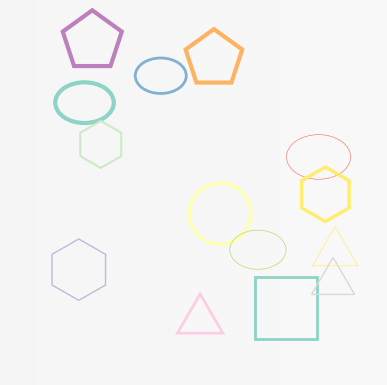[{"shape": "square", "thickness": 2, "radius": 0.4, "center": [0.737, 0.199]}, {"shape": "oval", "thickness": 3, "radius": 0.38, "center": [0.218, 0.733]}, {"shape": "circle", "thickness": 2.5, "radius": 0.4, "center": [0.568, 0.445]}, {"shape": "hexagon", "thickness": 1, "radius": 0.4, "center": [0.203, 0.3]}, {"shape": "oval", "thickness": 0.5, "radius": 0.41, "center": [0.822, 0.592]}, {"shape": "oval", "thickness": 2, "radius": 0.33, "center": [0.415, 0.803]}, {"shape": "pentagon", "thickness": 3, "radius": 0.38, "center": [0.552, 0.848]}, {"shape": "oval", "thickness": 0.5, "radius": 0.36, "center": [0.666, 0.351]}, {"shape": "triangle", "thickness": 2, "radius": 0.34, "center": [0.516, 0.168]}, {"shape": "triangle", "thickness": 1, "radius": 0.32, "center": [0.86, 0.267]}, {"shape": "pentagon", "thickness": 3, "radius": 0.4, "center": [0.238, 0.893]}, {"shape": "hexagon", "thickness": 1.5, "radius": 0.3, "center": [0.26, 0.625]}, {"shape": "triangle", "thickness": 0.5, "radius": 0.34, "center": [0.865, 0.344]}, {"shape": "hexagon", "thickness": 2.5, "radius": 0.35, "center": [0.84, 0.495]}]